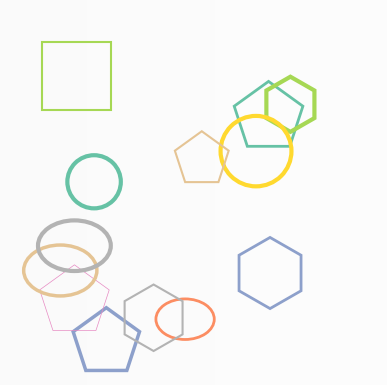[{"shape": "pentagon", "thickness": 2, "radius": 0.47, "center": [0.693, 0.695]}, {"shape": "circle", "thickness": 3, "radius": 0.34, "center": [0.243, 0.528]}, {"shape": "oval", "thickness": 2, "radius": 0.38, "center": [0.478, 0.171]}, {"shape": "hexagon", "thickness": 2, "radius": 0.46, "center": [0.697, 0.291]}, {"shape": "pentagon", "thickness": 2.5, "radius": 0.45, "center": [0.274, 0.111]}, {"shape": "pentagon", "thickness": 0.5, "radius": 0.47, "center": [0.192, 0.218]}, {"shape": "square", "thickness": 1.5, "radius": 0.44, "center": [0.197, 0.802]}, {"shape": "hexagon", "thickness": 3, "radius": 0.36, "center": [0.749, 0.729]}, {"shape": "circle", "thickness": 3, "radius": 0.46, "center": [0.661, 0.607]}, {"shape": "oval", "thickness": 2.5, "radius": 0.47, "center": [0.156, 0.297]}, {"shape": "pentagon", "thickness": 1.5, "radius": 0.37, "center": [0.521, 0.586]}, {"shape": "oval", "thickness": 3, "radius": 0.47, "center": [0.192, 0.362]}, {"shape": "hexagon", "thickness": 1.5, "radius": 0.43, "center": [0.396, 0.175]}]